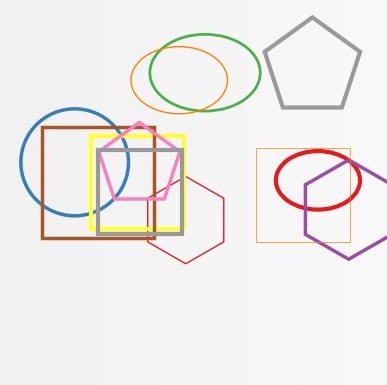[{"shape": "hexagon", "thickness": 1, "radius": 0.57, "center": [0.479, 0.428]}, {"shape": "oval", "thickness": 3, "radius": 0.54, "center": [0.82, 0.532]}, {"shape": "circle", "thickness": 2.5, "radius": 0.69, "center": [0.193, 0.578]}, {"shape": "oval", "thickness": 2, "radius": 0.71, "center": [0.529, 0.811]}, {"shape": "hexagon", "thickness": 2.5, "radius": 0.64, "center": [0.9, 0.456]}, {"shape": "oval", "thickness": 1, "radius": 0.62, "center": [0.463, 0.792]}, {"shape": "square", "thickness": 0.5, "radius": 0.61, "center": [0.781, 0.493]}, {"shape": "square", "thickness": 3, "radius": 0.6, "center": [0.354, 0.526]}, {"shape": "square", "thickness": 2.5, "radius": 0.72, "center": [0.252, 0.526]}, {"shape": "pentagon", "thickness": 2.5, "radius": 0.55, "center": [0.36, 0.572]}, {"shape": "square", "thickness": 3, "radius": 0.55, "center": [0.361, 0.5]}, {"shape": "pentagon", "thickness": 3, "radius": 0.65, "center": [0.806, 0.825]}]